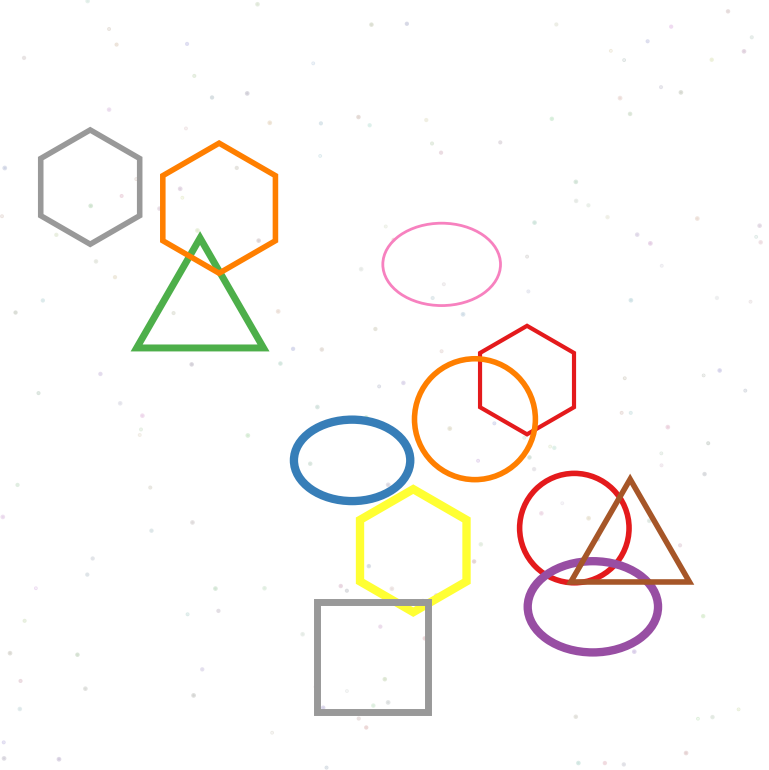[{"shape": "hexagon", "thickness": 1.5, "radius": 0.35, "center": [0.684, 0.506]}, {"shape": "circle", "thickness": 2, "radius": 0.36, "center": [0.746, 0.314]}, {"shape": "oval", "thickness": 3, "radius": 0.38, "center": [0.457, 0.402]}, {"shape": "triangle", "thickness": 2.5, "radius": 0.48, "center": [0.26, 0.596]}, {"shape": "oval", "thickness": 3, "radius": 0.42, "center": [0.77, 0.212]}, {"shape": "circle", "thickness": 2, "radius": 0.39, "center": [0.617, 0.456]}, {"shape": "hexagon", "thickness": 2, "radius": 0.42, "center": [0.285, 0.73]}, {"shape": "hexagon", "thickness": 3, "radius": 0.4, "center": [0.537, 0.285]}, {"shape": "triangle", "thickness": 2, "radius": 0.44, "center": [0.818, 0.289]}, {"shape": "oval", "thickness": 1, "radius": 0.38, "center": [0.574, 0.657]}, {"shape": "square", "thickness": 2.5, "radius": 0.36, "center": [0.484, 0.146]}, {"shape": "hexagon", "thickness": 2, "radius": 0.37, "center": [0.117, 0.757]}]